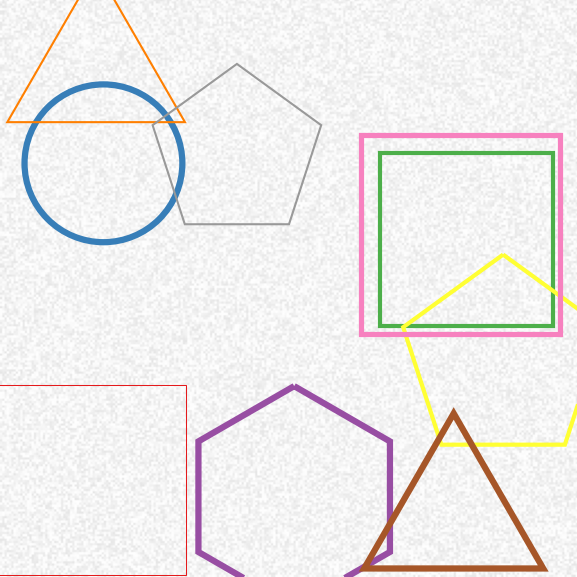[{"shape": "square", "thickness": 0.5, "radius": 0.82, "center": [0.157, 0.168]}, {"shape": "circle", "thickness": 3, "radius": 0.68, "center": [0.179, 0.716]}, {"shape": "square", "thickness": 2, "radius": 0.75, "center": [0.808, 0.584]}, {"shape": "hexagon", "thickness": 3, "radius": 0.96, "center": [0.509, 0.139]}, {"shape": "triangle", "thickness": 1, "radius": 0.89, "center": [0.166, 0.876]}, {"shape": "pentagon", "thickness": 2, "radius": 0.91, "center": [0.871, 0.376]}, {"shape": "triangle", "thickness": 3, "radius": 0.89, "center": [0.786, 0.104]}, {"shape": "square", "thickness": 2.5, "radius": 0.86, "center": [0.797, 0.593]}, {"shape": "pentagon", "thickness": 1, "radius": 0.77, "center": [0.41, 0.735]}]